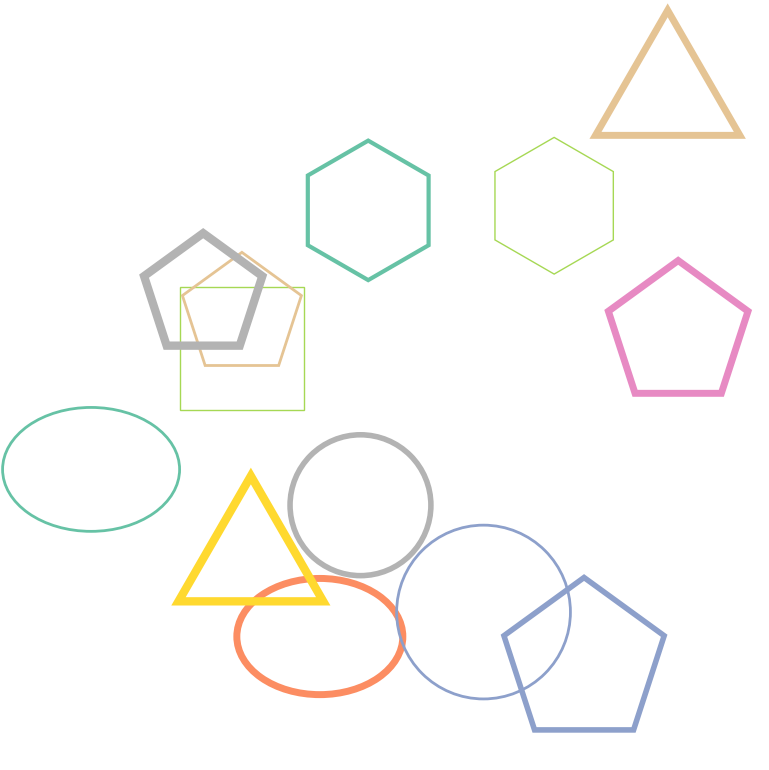[{"shape": "hexagon", "thickness": 1.5, "radius": 0.45, "center": [0.478, 0.727]}, {"shape": "oval", "thickness": 1, "radius": 0.57, "center": [0.118, 0.39]}, {"shape": "oval", "thickness": 2.5, "radius": 0.54, "center": [0.415, 0.173]}, {"shape": "pentagon", "thickness": 2, "radius": 0.55, "center": [0.759, 0.141]}, {"shape": "circle", "thickness": 1, "radius": 0.56, "center": [0.628, 0.205]}, {"shape": "pentagon", "thickness": 2.5, "radius": 0.48, "center": [0.881, 0.566]}, {"shape": "hexagon", "thickness": 0.5, "radius": 0.44, "center": [0.72, 0.733]}, {"shape": "square", "thickness": 0.5, "radius": 0.4, "center": [0.314, 0.547]}, {"shape": "triangle", "thickness": 3, "radius": 0.54, "center": [0.326, 0.273]}, {"shape": "pentagon", "thickness": 1, "radius": 0.41, "center": [0.314, 0.591]}, {"shape": "triangle", "thickness": 2.5, "radius": 0.54, "center": [0.867, 0.878]}, {"shape": "circle", "thickness": 2, "radius": 0.46, "center": [0.468, 0.344]}, {"shape": "pentagon", "thickness": 3, "radius": 0.4, "center": [0.264, 0.616]}]